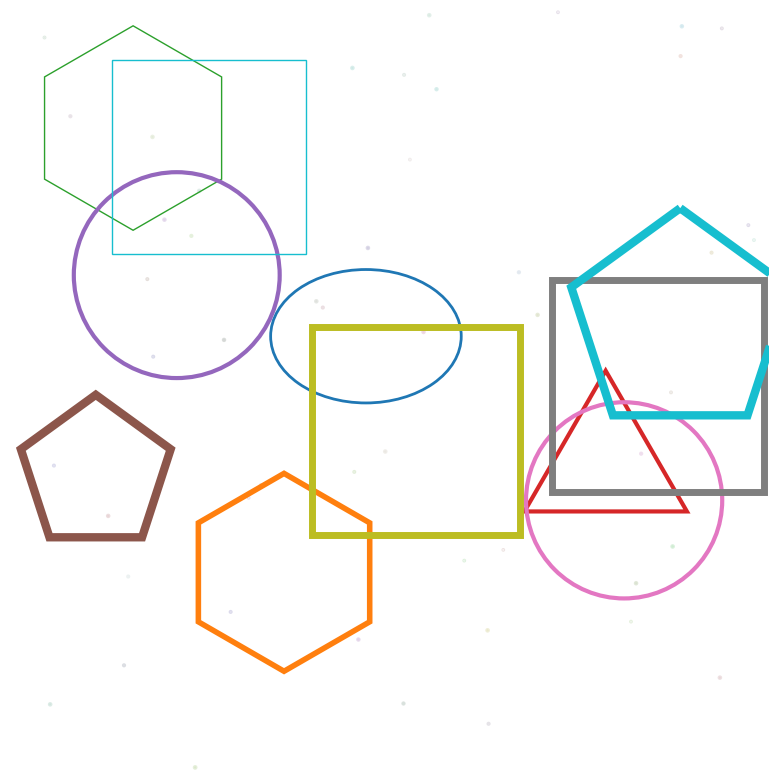[{"shape": "oval", "thickness": 1, "radius": 0.62, "center": [0.475, 0.563]}, {"shape": "hexagon", "thickness": 2, "radius": 0.64, "center": [0.369, 0.257]}, {"shape": "hexagon", "thickness": 0.5, "radius": 0.66, "center": [0.173, 0.834]}, {"shape": "triangle", "thickness": 1.5, "radius": 0.61, "center": [0.787, 0.397]}, {"shape": "circle", "thickness": 1.5, "radius": 0.67, "center": [0.23, 0.643]}, {"shape": "pentagon", "thickness": 3, "radius": 0.51, "center": [0.124, 0.385]}, {"shape": "circle", "thickness": 1.5, "radius": 0.64, "center": [0.811, 0.35]}, {"shape": "square", "thickness": 2.5, "radius": 0.69, "center": [0.855, 0.499]}, {"shape": "square", "thickness": 2.5, "radius": 0.67, "center": [0.54, 0.44]}, {"shape": "pentagon", "thickness": 3, "radius": 0.74, "center": [0.883, 0.581]}, {"shape": "square", "thickness": 0.5, "radius": 0.63, "center": [0.271, 0.796]}]